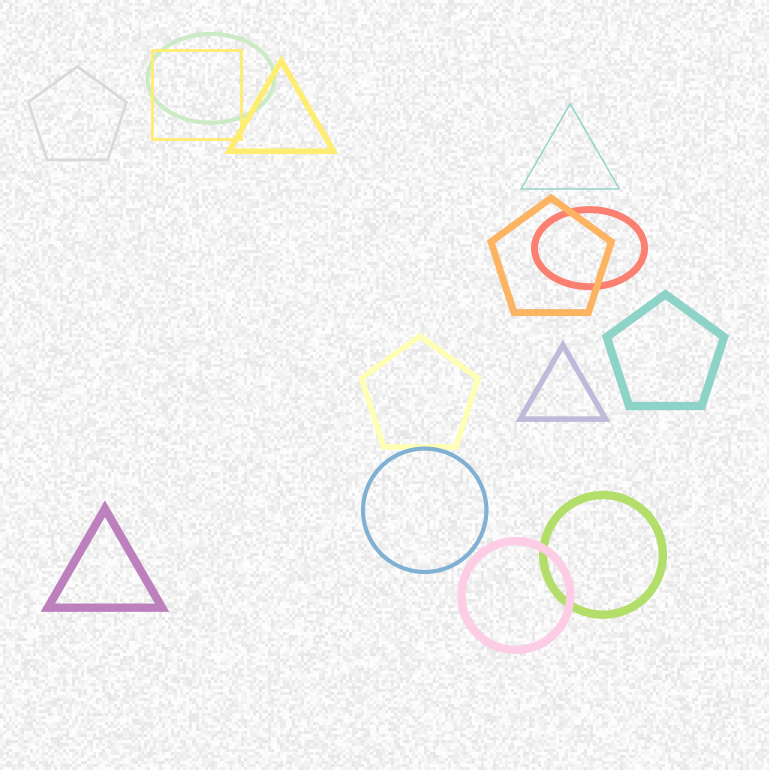[{"shape": "pentagon", "thickness": 3, "radius": 0.4, "center": [0.864, 0.538]}, {"shape": "triangle", "thickness": 0.5, "radius": 0.37, "center": [0.74, 0.791]}, {"shape": "pentagon", "thickness": 2, "radius": 0.4, "center": [0.545, 0.484]}, {"shape": "triangle", "thickness": 2, "radius": 0.32, "center": [0.731, 0.488]}, {"shape": "oval", "thickness": 2.5, "radius": 0.36, "center": [0.766, 0.678]}, {"shape": "circle", "thickness": 1.5, "radius": 0.4, "center": [0.552, 0.337]}, {"shape": "pentagon", "thickness": 2.5, "radius": 0.41, "center": [0.716, 0.661]}, {"shape": "circle", "thickness": 3, "radius": 0.39, "center": [0.783, 0.279]}, {"shape": "circle", "thickness": 3, "radius": 0.35, "center": [0.67, 0.227]}, {"shape": "pentagon", "thickness": 1, "radius": 0.33, "center": [0.101, 0.847]}, {"shape": "triangle", "thickness": 3, "radius": 0.43, "center": [0.136, 0.254]}, {"shape": "oval", "thickness": 1.5, "radius": 0.41, "center": [0.274, 0.898]}, {"shape": "triangle", "thickness": 2, "radius": 0.39, "center": [0.365, 0.843]}, {"shape": "square", "thickness": 1, "radius": 0.29, "center": [0.255, 0.878]}]